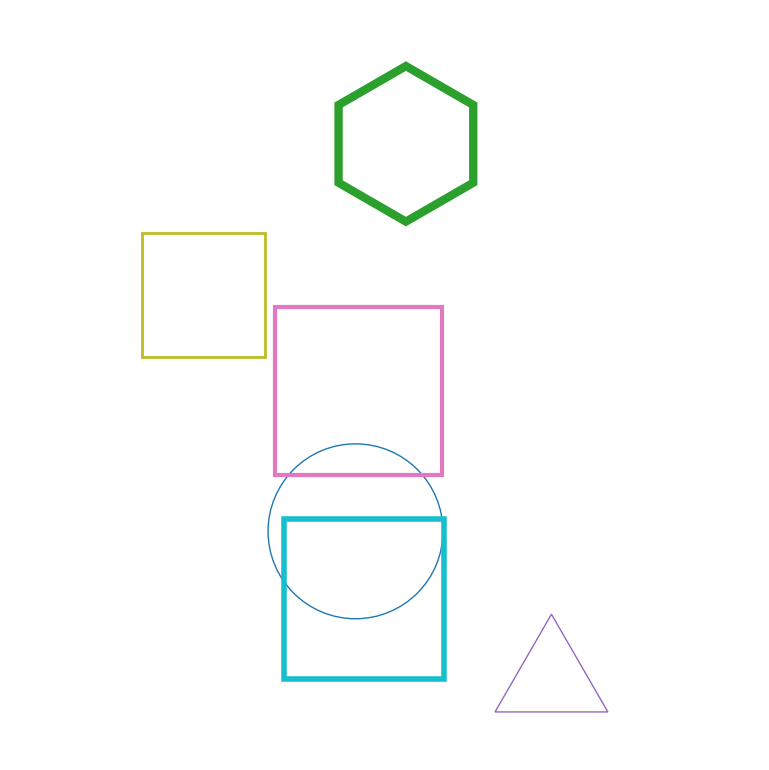[{"shape": "circle", "thickness": 0.5, "radius": 0.57, "center": [0.462, 0.31]}, {"shape": "hexagon", "thickness": 3, "radius": 0.51, "center": [0.527, 0.813]}, {"shape": "triangle", "thickness": 0.5, "radius": 0.42, "center": [0.716, 0.118]}, {"shape": "square", "thickness": 1.5, "radius": 0.54, "center": [0.466, 0.492]}, {"shape": "square", "thickness": 1, "radius": 0.4, "center": [0.264, 0.617]}, {"shape": "square", "thickness": 2, "radius": 0.52, "center": [0.472, 0.222]}]